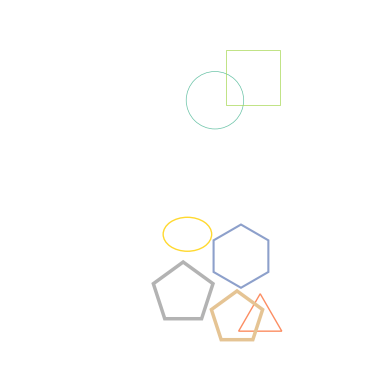[{"shape": "circle", "thickness": 0.5, "radius": 0.37, "center": [0.558, 0.74]}, {"shape": "triangle", "thickness": 1, "radius": 0.32, "center": [0.676, 0.172]}, {"shape": "hexagon", "thickness": 1.5, "radius": 0.41, "center": [0.626, 0.335]}, {"shape": "square", "thickness": 0.5, "radius": 0.35, "center": [0.657, 0.799]}, {"shape": "oval", "thickness": 1, "radius": 0.32, "center": [0.487, 0.392]}, {"shape": "pentagon", "thickness": 2.5, "radius": 0.35, "center": [0.616, 0.174]}, {"shape": "pentagon", "thickness": 2.5, "radius": 0.41, "center": [0.476, 0.238]}]